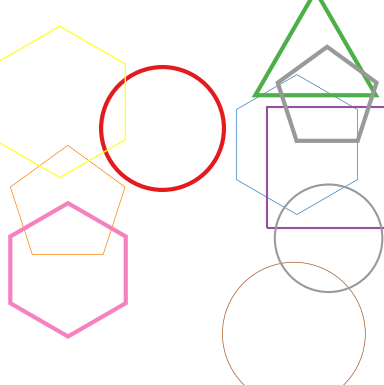[{"shape": "circle", "thickness": 3, "radius": 0.8, "center": [0.422, 0.666]}, {"shape": "hexagon", "thickness": 0.5, "radius": 0.91, "center": [0.771, 0.624]}, {"shape": "triangle", "thickness": 3, "radius": 0.9, "center": [0.82, 0.843]}, {"shape": "square", "thickness": 1.5, "radius": 0.79, "center": [0.851, 0.564]}, {"shape": "pentagon", "thickness": 0.5, "radius": 0.78, "center": [0.176, 0.466]}, {"shape": "hexagon", "thickness": 1, "radius": 0.98, "center": [0.155, 0.735]}, {"shape": "circle", "thickness": 0.5, "radius": 0.93, "center": [0.763, 0.133]}, {"shape": "hexagon", "thickness": 3, "radius": 0.87, "center": [0.177, 0.299]}, {"shape": "circle", "thickness": 1.5, "radius": 0.7, "center": [0.853, 0.381]}, {"shape": "pentagon", "thickness": 3, "radius": 0.67, "center": [0.85, 0.743]}]